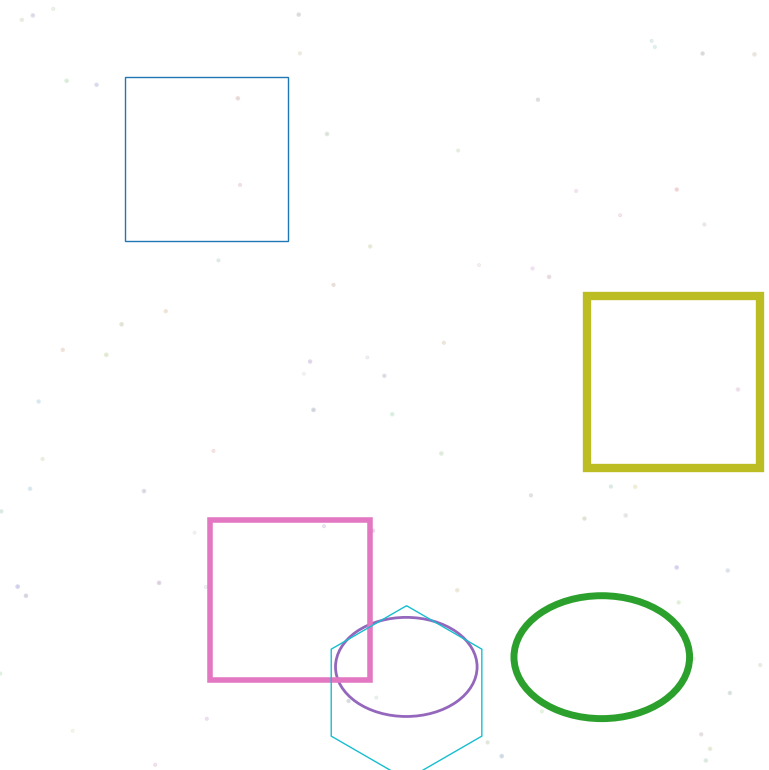[{"shape": "square", "thickness": 0.5, "radius": 0.53, "center": [0.268, 0.793]}, {"shape": "oval", "thickness": 2.5, "radius": 0.57, "center": [0.782, 0.147]}, {"shape": "oval", "thickness": 1, "radius": 0.46, "center": [0.528, 0.134]}, {"shape": "square", "thickness": 2, "radius": 0.52, "center": [0.376, 0.221]}, {"shape": "square", "thickness": 3, "radius": 0.56, "center": [0.875, 0.504]}, {"shape": "hexagon", "thickness": 0.5, "radius": 0.56, "center": [0.528, 0.1]}]